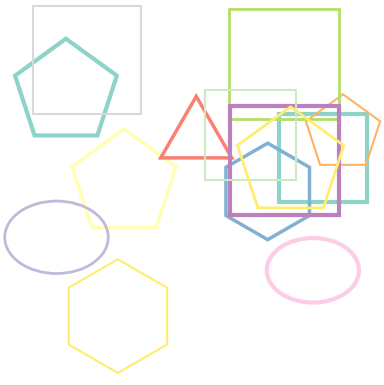[{"shape": "square", "thickness": 3, "radius": 0.57, "center": [0.839, 0.59]}, {"shape": "pentagon", "thickness": 3, "radius": 0.69, "center": [0.171, 0.761]}, {"shape": "pentagon", "thickness": 2.5, "radius": 0.71, "center": [0.322, 0.523]}, {"shape": "oval", "thickness": 2, "radius": 0.67, "center": [0.147, 0.384]}, {"shape": "triangle", "thickness": 2.5, "radius": 0.53, "center": [0.51, 0.643]}, {"shape": "hexagon", "thickness": 2.5, "radius": 0.63, "center": [0.695, 0.503]}, {"shape": "pentagon", "thickness": 1.5, "radius": 0.51, "center": [0.891, 0.654]}, {"shape": "square", "thickness": 2, "radius": 0.72, "center": [0.739, 0.833]}, {"shape": "oval", "thickness": 3, "radius": 0.6, "center": [0.813, 0.298]}, {"shape": "square", "thickness": 1.5, "radius": 0.7, "center": [0.226, 0.844]}, {"shape": "square", "thickness": 3, "radius": 0.71, "center": [0.739, 0.583]}, {"shape": "square", "thickness": 1.5, "radius": 0.59, "center": [0.65, 0.649]}, {"shape": "hexagon", "thickness": 1.5, "radius": 0.74, "center": [0.306, 0.179]}, {"shape": "pentagon", "thickness": 2, "radius": 0.73, "center": [0.755, 0.577]}]